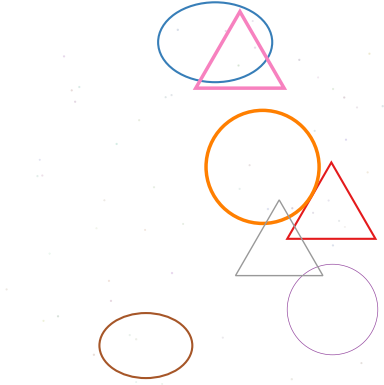[{"shape": "triangle", "thickness": 1.5, "radius": 0.66, "center": [0.861, 0.446]}, {"shape": "oval", "thickness": 1.5, "radius": 0.74, "center": [0.559, 0.89]}, {"shape": "circle", "thickness": 0.5, "radius": 0.59, "center": [0.864, 0.196]}, {"shape": "circle", "thickness": 2.5, "radius": 0.73, "center": [0.682, 0.566]}, {"shape": "oval", "thickness": 1.5, "radius": 0.6, "center": [0.379, 0.102]}, {"shape": "triangle", "thickness": 2.5, "radius": 0.66, "center": [0.623, 0.837]}, {"shape": "triangle", "thickness": 1, "radius": 0.66, "center": [0.725, 0.35]}]